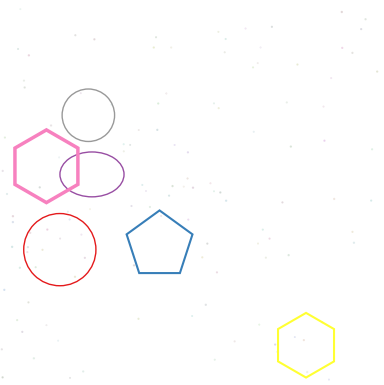[{"shape": "circle", "thickness": 1, "radius": 0.47, "center": [0.155, 0.352]}, {"shape": "pentagon", "thickness": 1.5, "radius": 0.45, "center": [0.414, 0.363]}, {"shape": "oval", "thickness": 1, "radius": 0.42, "center": [0.239, 0.547]}, {"shape": "hexagon", "thickness": 1.5, "radius": 0.42, "center": [0.795, 0.103]}, {"shape": "hexagon", "thickness": 2.5, "radius": 0.47, "center": [0.121, 0.568]}, {"shape": "circle", "thickness": 1, "radius": 0.34, "center": [0.229, 0.701]}]